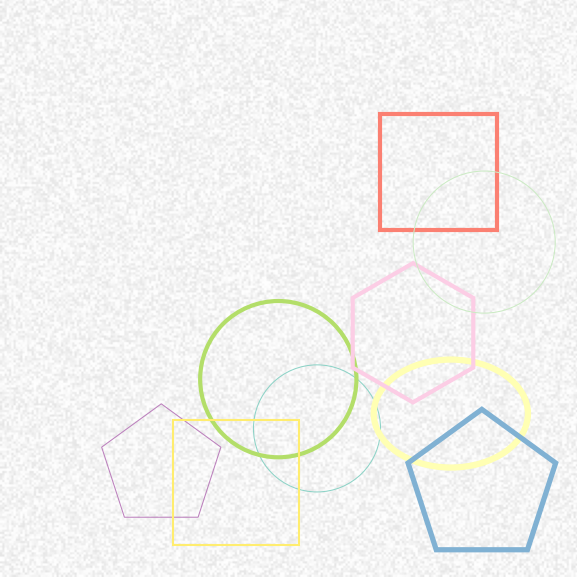[{"shape": "circle", "thickness": 0.5, "radius": 0.55, "center": [0.549, 0.257]}, {"shape": "oval", "thickness": 3, "radius": 0.67, "center": [0.781, 0.283]}, {"shape": "square", "thickness": 2, "radius": 0.5, "center": [0.76, 0.701]}, {"shape": "pentagon", "thickness": 2.5, "radius": 0.67, "center": [0.834, 0.156]}, {"shape": "circle", "thickness": 2, "radius": 0.68, "center": [0.482, 0.343]}, {"shape": "hexagon", "thickness": 2, "radius": 0.6, "center": [0.715, 0.423]}, {"shape": "pentagon", "thickness": 0.5, "radius": 0.54, "center": [0.279, 0.191]}, {"shape": "circle", "thickness": 0.5, "radius": 0.62, "center": [0.838, 0.58]}, {"shape": "square", "thickness": 1, "radius": 0.54, "center": [0.408, 0.163]}]